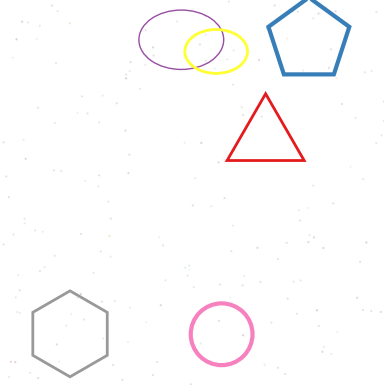[{"shape": "triangle", "thickness": 2, "radius": 0.58, "center": [0.69, 0.641]}, {"shape": "pentagon", "thickness": 3, "radius": 0.55, "center": [0.802, 0.896]}, {"shape": "oval", "thickness": 1, "radius": 0.55, "center": [0.471, 0.897]}, {"shape": "oval", "thickness": 2, "radius": 0.41, "center": [0.561, 0.866]}, {"shape": "circle", "thickness": 3, "radius": 0.4, "center": [0.576, 0.132]}, {"shape": "hexagon", "thickness": 2, "radius": 0.56, "center": [0.182, 0.133]}]